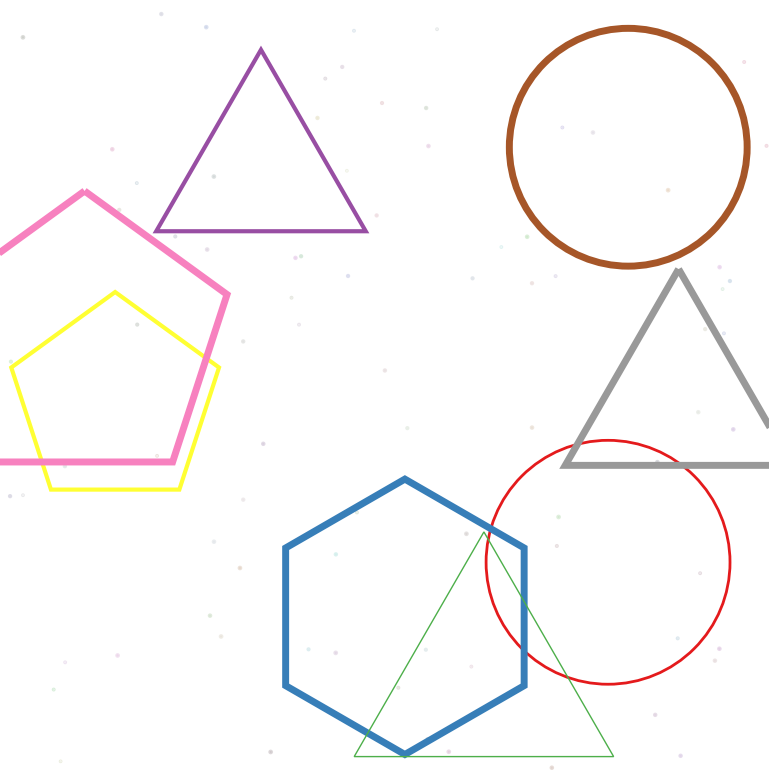[{"shape": "circle", "thickness": 1, "radius": 0.79, "center": [0.79, 0.27]}, {"shape": "hexagon", "thickness": 2.5, "radius": 0.89, "center": [0.526, 0.199]}, {"shape": "triangle", "thickness": 0.5, "radius": 0.97, "center": [0.628, 0.115]}, {"shape": "triangle", "thickness": 1.5, "radius": 0.79, "center": [0.339, 0.778]}, {"shape": "pentagon", "thickness": 1.5, "radius": 0.71, "center": [0.15, 0.479]}, {"shape": "circle", "thickness": 2.5, "radius": 0.77, "center": [0.816, 0.809]}, {"shape": "pentagon", "thickness": 2.5, "radius": 0.97, "center": [0.11, 0.557]}, {"shape": "triangle", "thickness": 2.5, "radius": 0.85, "center": [0.881, 0.481]}]